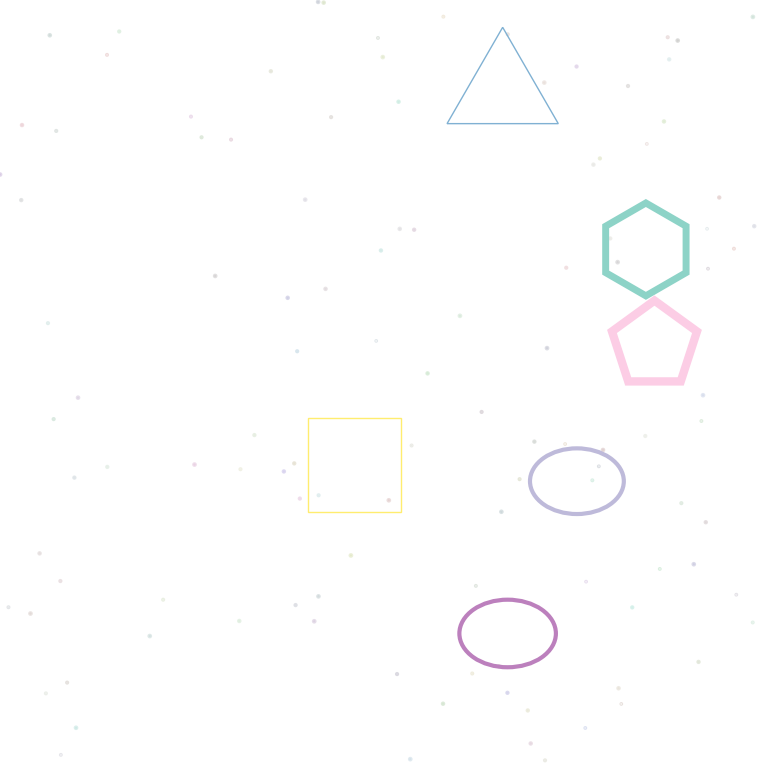[{"shape": "hexagon", "thickness": 2.5, "radius": 0.3, "center": [0.839, 0.676]}, {"shape": "oval", "thickness": 1.5, "radius": 0.3, "center": [0.749, 0.375]}, {"shape": "triangle", "thickness": 0.5, "radius": 0.42, "center": [0.653, 0.881]}, {"shape": "pentagon", "thickness": 3, "radius": 0.29, "center": [0.85, 0.552]}, {"shape": "oval", "thickness": 1.5, "radius": 0.31, "center": [0.659, 0.177]}, {"shape": "square", "thickness": 0.5, "radius": 0.3, "center": [0.46, 0.396]}]